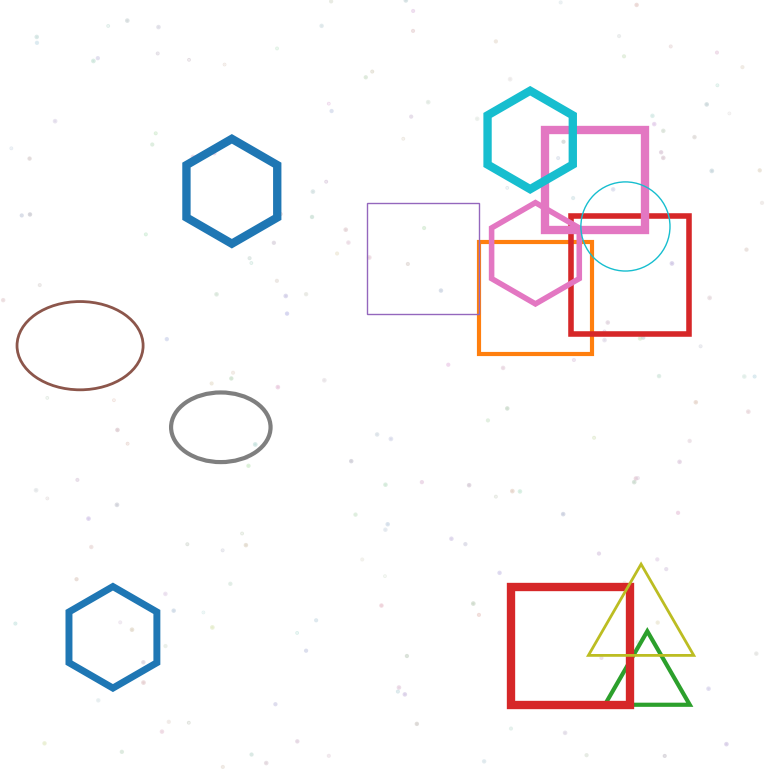[{"shape": "hexagon", "thickness": 2.5, "radius": 0.33, "center": [0.147, 0.172]}, {"shape": "hexagon", "thickness": 3, "radius": 0.34, "center": [0.301, 0.752]}, {"shape": "square", "thickness": 1.5, "radius": 0.37, "center": [0.696, 0.613]}, {"shape": "triangle", "thickness": 1.5, "radius": 0.32, "center": [0.841, 0.117]}, {"shape": "square", "thickness": 3, "radius": 0.39, "center": [0.741, 0.161]}, {"shape": "square", "thickness": 2, "radius": 0.38, "center": [0.818, 0.643]}, {"shape": "square", "thickness": 0.5, "radius": 0.36, "center": [0.549, 0.664]}, {"shape": "oval", "thickness": 1, "radius": 0.41, "center": [0.104, 0.551]}, {"shape": "square", "thickness": 3, "radius": 0.33, "center": [0.773, 0.767]}, {"shape": "hexagon", "thickness": 2, "radius": 0.33, "center": [0.695, 0.671]}, {"shape": "oval", "thickness": 1.5, "radius": 0.32, "center": [0.287, 0.445]}, {"shape": "triangle", "thickness": 1, "radius": 0.39, "center": [0.833, 0.188]}, {"shape": "circle", "thickness": 0.5, "radius": 0.29, "center": [0.812, 0.706]}, {"shape": "hexagon", "thickness": 3, "radius": 0.32, "center": [0.689, 0.818]}]